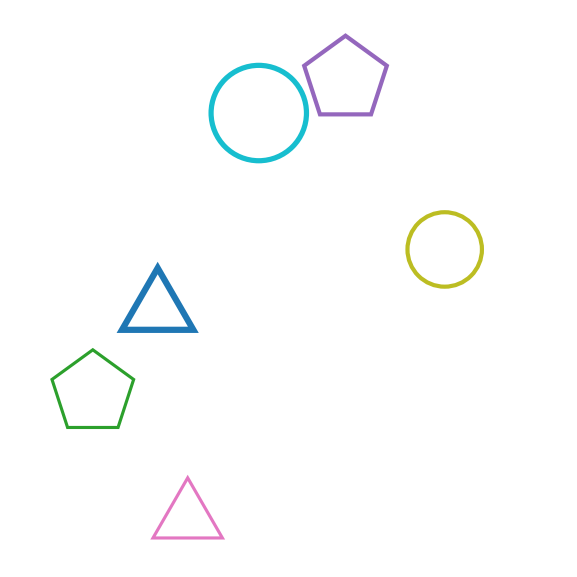[{"shape": "triangle", "thickness": 3, "radius": 0.36, "center": [0.273, 0.464]}, {"shape": "pentagon", "thickness": 1.5, "radius": 0.37, "center": [0.161, 0.319]}, {"shape": "pentagon", "thickness": 2, "radius": 0.38, "center": [0.598, 0.862]}, {"shape": "triangle", "thickness": 1.5, "radius": 0.35, "center": [0.325, 0.102]}, {"shape": "circle", "thickness": 2, "radius": 0.32, "center": [0.77, 0.567]}, {"shape": "circle", "thickness": 2.5, "radius": 0.41, "center": [0.448, 0.803]}]